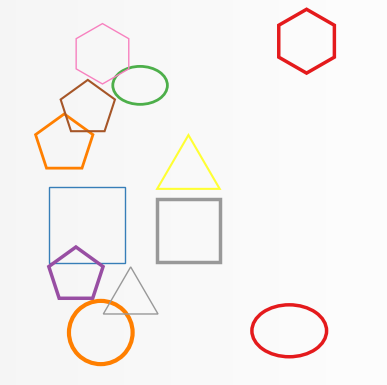[{"shape": "oval", "thickness": 2.5, "radius": 0.48, "center": [0.746, 0.141]}, {"shape": "hexagon", "thickness": 2.5, "radius": 0.41, "center": [0.791, 0.893]}, {"shape": "square", "thickness": 1, "radius": 0.49, "center": [0.224, 0.416]}, {"shape": "oval", "thickness": 2, "radius": 0.35, "center": [0.362, 0.778]}, {"shape": "pentagon", "thickness": 2.5, "radius": 0.37, "center": [0.196, 0.285]}, {"shape": "pentagon", "thickness": 2, "radius": 0.39, "center": [0.166, 0.626]}, {"shape": "circle", "thickness": 3, "radius": 0.41, "center": [0.26, 0.136]}, {"shape": "triangle", "thickness": 1.5, "radius": 0.47, "center": [0.486, 0.556]}, {"shape": "pentagon", "thickness": 1.5, "radius": 0.37, "center": [0.227, 0.719]}, {"shape": "hexagon", "thickness": 1, "radius": 0.39, "center": [0.264, 0.86]}, {"shape": "triangle", "thickness": 1, "radius": 0.41, "center": [0.337, 0.225]}, {"shape": "square", "thickness": 2.5, "radius": 0.41, "center": [0.486, 0.402]}]